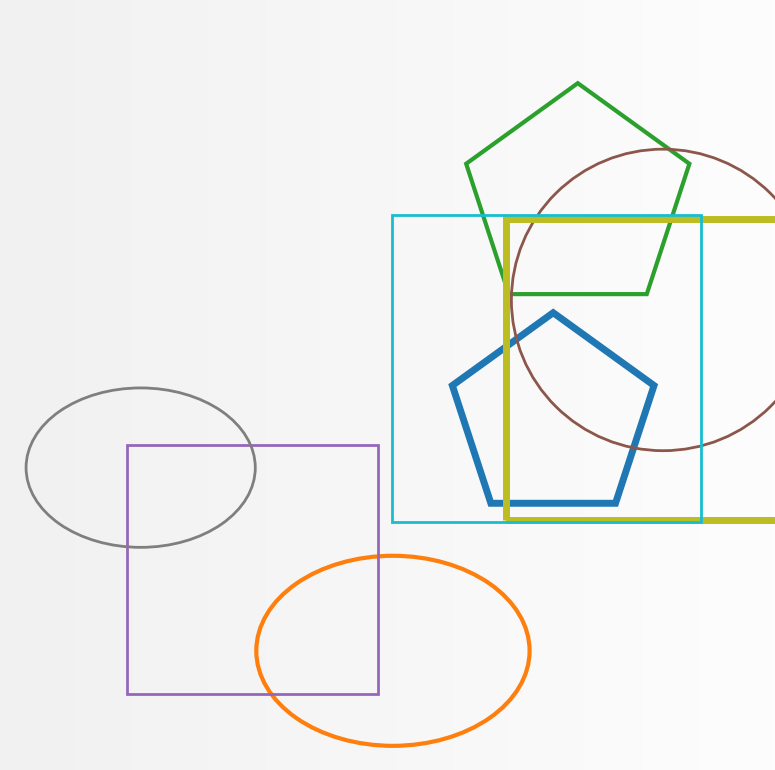[{"shape": "pentagon", "thickness": 2.5, "radius": 0.68, "center": [0.714, 0.457]}, {"shape": "oval", "thickness": 1.5, "radius": 0.88, "center": [0.507, 0.155]}, {"shape": "pentagon", "thickness": 1.5, "radius": 0.76, "center": [0.746, 0.741]}, {"shape": "square", "thickness": 1, "radius": 0.81, "center": [0.326, 0.261]}, {"shape": "circle", "thickness": 1, "radius": 0.98, "center": [0.856, 0.61]}, {"shape": "oval", "thickness": 1, "radius": 0.74, "center": [0.182, 0.393]}, {"shape": "square", "thickness": 2.5, "radius": 0.98, "center": [0.848, 0.52]}, {"shape": "square", "thickness": 1, "radius": 1.0, "center": [0.705, 0.522]}]